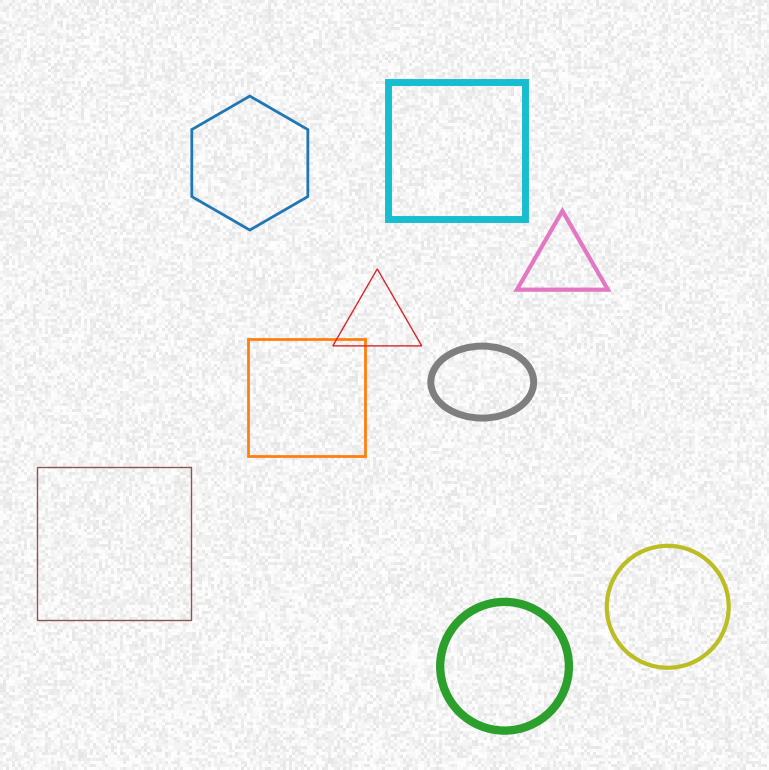[{"shape": "hexagon", "thickness": 1, "radius": 0.44, "center": [0.324, 0.788]}, {"shape": "square", "thickness": 1, "radius": 0.38, "center": [0.398, 0.484]}, {"shape": "circle", "thickness": 3, "radius": 0.42, "center": [0.655, 0.135]}, {"shape": "triangle", "thickness": 0.5, "radius": 0.33, "center": [0.49, 0.584]}, {"shape": "square", "thickness": 0.5, "radius": 0.5, "center": [0.148, 0.294]}, {"shape": "triangle", "thickness": 1.5, "radius": 0.34, "center": [0.73, 0.658]}, {"shape": "oval", "thickness": 2.5, "radius": 0.33, "center": [0.626, 0.504]}, {"shape": "circle", "thickness": 1.5, "radius": 0.4, "center": [0.867, 0.212]}, {"shape": "square", "thickness": 2.5, "radius": 0.44, "center": [0.593, 0.804]}]